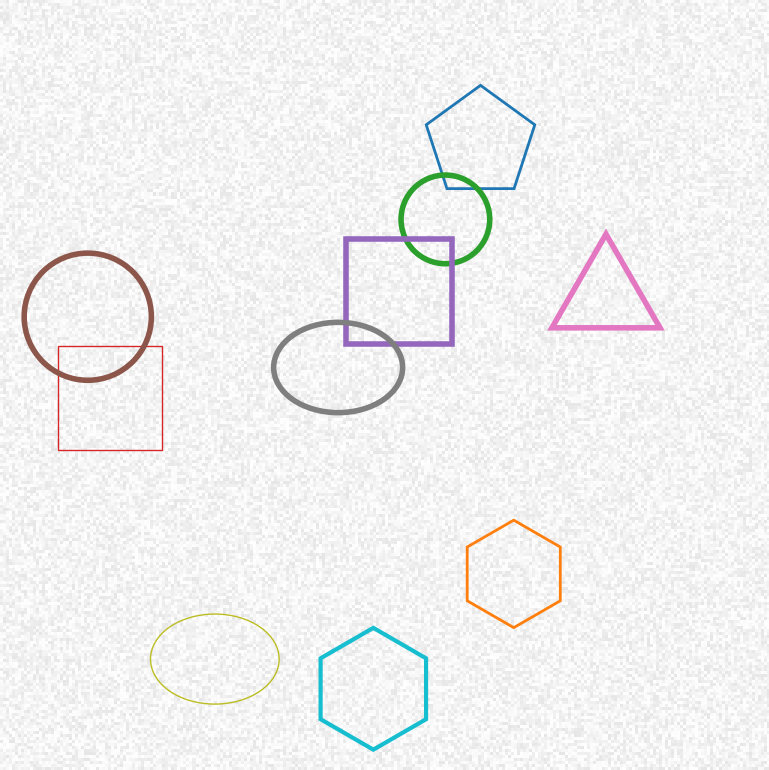[{"shape": "pentagon", "thickness": 1, "radius": 0.37, "center": [0.624, 0.815]}, {"shape": "hexagon", "thickness": 1, "radius": 0.35, "center": [0.667, 0.255]}, {"shape": "circle", "thickness": 2, "radius": 0.29, "center": [0.578, 0.715]}, {"shape": "square", "thickness": 0.5, "radius": 0.34, "center": [0.143, 0.483]}, {"shape": "square", "thickness": 2, "radius": 0.34, "center": [0.519, 0.621]}, {"shape": "circle", "thickness": 2, "radius": 0.41, "center": [0.114, 0.589]}, {"shape": "triangle", "thickness": 2, "radius": 0.41, "center": [0.787, 0.615]}, {"shape": "oval", "thickness": 2, "radius": 0.42, "center": [0.439, 0.523]}, {"shape": "oval", "thickness": 0.5, "radius": 0.42, "center": [0.279, 0.144]}, {"shape": "hexagon", "thickness": 1.5, "radius": 0.4, "center": [0.485, 0.106]}]